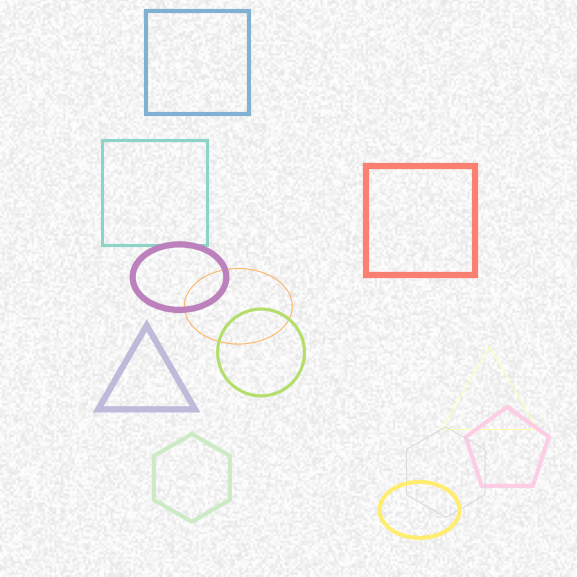[{"shape": "square", "thickness": 1.5, "radius": 0.45, "center": [0.268, 0.666]}, {"shape": "triangle", "thickness": 0.5, "radius": 0.48, "center": [0.848, 0.303]}, {"shape": "triangle", "thickness": 3, "radius": 0.48, "center": [0.254, 0.339]}, {"shape": "square", "thickness": 3, "radius": 0.47, "center": [0.728, 0.617]}, {"shape": "square", "thickness": 2, "radius": 0.45, "center": [0.342, 0.892]}, {"shape": "oval", "thickness": 0.5, "radius": 0.47, "center": [0.413, 0.469]}, {"shape": "circle", "thickness": 1.5, "radius": 0.38, "center": [0.452, 0.389]}, {"shape": "pentagon", "thickness": 2, "radius": 0.38, "center": [0.878, 0.219]}, {"shape": "hexagon", "thickness": 0.5, "radius": 0.39, "center": [0.772, 0.182]}, {"shape": "oval", "thickness": 3, "radius": 0.41, "center": [0.311, 0.519]}, {"shape": "hexagon", "thickness": 2, "radius": 0.38, "center": [0.332, 0.172]}, {"shape": "oval", "thickness": 2, "radius": 0.35, "center": [0.726, 0.116]}]